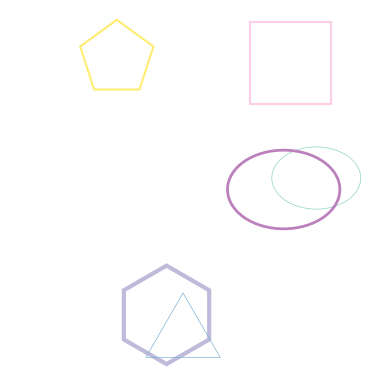[{"shape": "oval", "thickness": 0.5, "radius": 0.58, "center": [0.821, 0.538]}, {"shape": "hexagon", "thickness": 3, "radius": 0.64, "center": [0.433, 0.182]}, {"shape": "triangle", "thickness": 0.5, "radius": 0.56, "center": [0.475, 0.127]}, {"shape": "square", "thickness": 1.5, "radius": 0.53, "center": [0.755, 0.836]}, {"shape": "oval", "thickness": 2, "radius": 0.73, "center": [0.737, 0.508]}, {"shape": "pentagon", "thickness": 1.5, "radius": 0.5, "center": [0.303, 0.848]}]